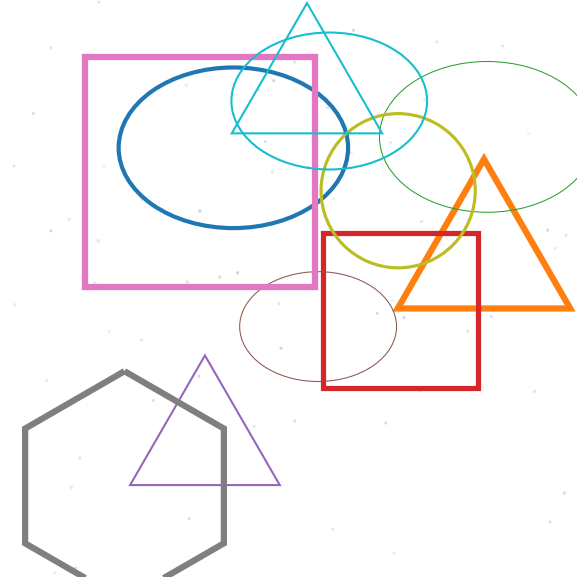[{"shape": "oval", "thickness": 2, "radius": 0.99, "center": [0.404, 0.743]}, {"shape": "triangle", "thickness": 3, "radius": 0.86, "center": [0.838, 0.551]}, {"shape": "oval", "thickness": 0.5, "radius": 0.93, "center": [0.844, 0.762]}, {"shape": "square", "thickness": 2.5, "radius": 0.67, "center": [0.693, 0.462]}, {"shape": "triangle", "thickness": 1, "radius": 0.75, "center": [0.355, 0.234]}, {"shape": "oval", "thickness": 0.5, "radius": 0.68, "center": [0.551, 0.434]}, {"shape": "square", "thickness": 3, "radius": 0.99, "center": [0.346, 0.702]}, {"shape": "hexagon", "thickness": 3, "radius": 0.99, "center": [0.216, 0.158]}, {"shape": "circle", "thickness": 1.5, "radius": 0.67, "center": [0.689, 0.669]}, {"shape": "oval", "thickness": 1, "radius": 0.85, "center": [0.57, 0.824]}, {"shape": "triangle", "thickness": 1, "radius": 0.75, "center": [0.532, 0.843]}]